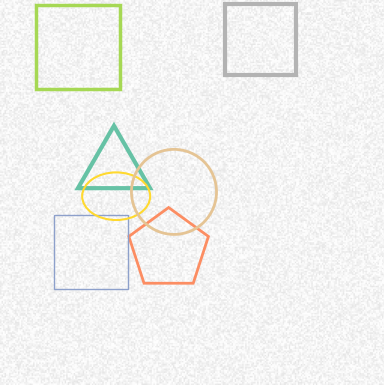[{"shape": "triangle", "thickness": 3, "radius": 0.54, "center": [0.296, 0.565]}, {"shape": "pentagon", "thickness": 2, "radius": 0.54, "center": [0.438, 0.352]}, {"shape": "square", "thickness": 1, "radius": 0.48, "center": [0.237, 0.345]}, {"shape": "square", "thickness": 2.5, "radius": 0.55, "center": [0.203, 0.878]}, {"shape": "oval", "thickness": 1.5, "radius": 0.44, "center": [0.302, 0.49]}, {"shape": "circle", "thickness": 2, "radius": 0.55, "center": [0.452, 0.502]}, {"shape": "square", "thickness": 3, "radius": 0.46, "center": [0.676, 0.898]}]